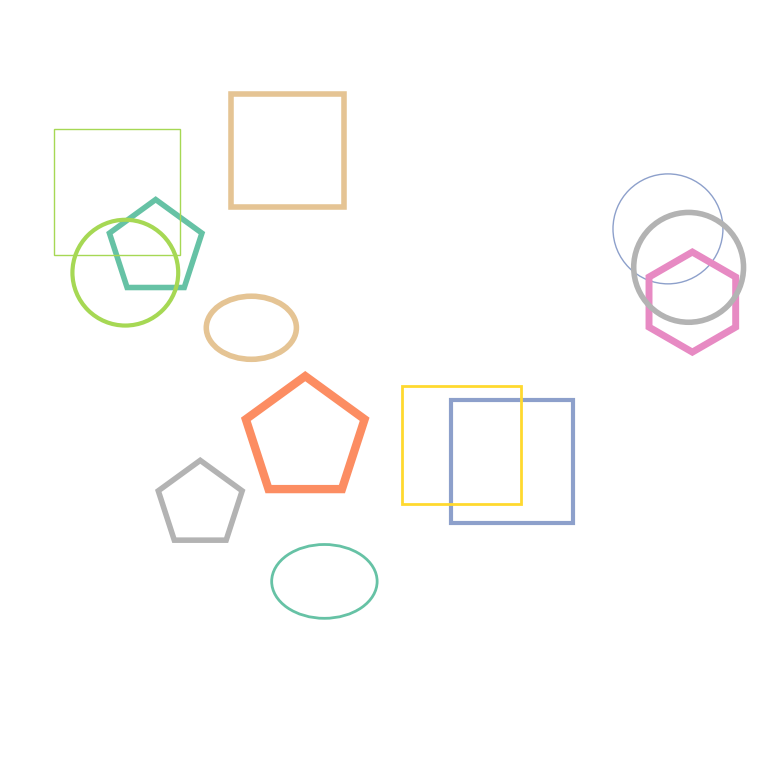[{"shape": "pentagon", "thickness": 2, "radius": 0.32, "center": [0.202, 0.678]}, {"shape": "oval", "thickness": 1, "radius": 0.34, "center": [0.421, 0.245]}, {"shape": "pentagon", "thickness": 3, "radius": 0.41, "center": [0.396, 0.43]}, {"shape": "square", "thickness": 1.5, "radius": 0.4, "center": [0.665, 0.401]}, {"shape": "circle", "thickness": 0.5, "radius": 0.36, "center": [0.867, 0.703]}, {"shape": "hexagon", "thickness": 2.5, "radius": 0.32, "center": [0.899, 0.608]}, {"shape": "square", "thickness": 0.5, "radius": 0.41, "center": [0.152, 0.75]}, {"shape": "circle", "thickness": 1.5, "radius": 0.34, "center": [0.163, 0.646]}, {"shape": "square", "thickness": 1, "radius": 0.38, "center": [0.599, 0.422]}, {"shape": "square", "thickness": 2, "radius": 0.37, "center": [0.373, 0.804]}, {"shape": "oval", "thickness": 2, "radius": 0.29, "center": [0.326, 0.574]}, {"shape": "circle", "thickness": 2, "radius": 0.36, "center": [0.894, 0.653]}, {"shape": "pentagon", "thickness": 2, "radius": 0.29, "center": [0.26, 0.345]}]